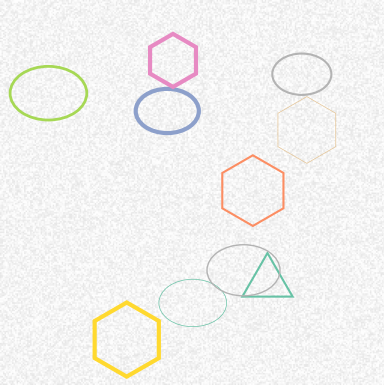[{"shape": "triangle", "thickness": 1.5, "radius": 0.38, "center": [0.695, 0.267]}, {"shape": "oval", "thickness": 0.5, "radius": 0.44, "center": [0.501, 0.213]}, {"shape": "hexagon", "thickness": 1.5, "radius": 0.46, "center": [0.657, 0.505]}, {"shape": "oval", "thickness": 3, "radius": 0.41, "center": [0.434, 0.712]}, {"shape": "hexagon", "thickness": 3, "radius": 0.34, "center": [0.449, 0.843]}, {"shape": "oval", "thickness": 2, "radius": 0.5, "center": [0.126, 0.758]}, {"shape": "hexagon", "thickness": 3, "radius": 0.48, "center": [0.329, 0.118]}, {"shape": "hexagon", "thickness": 0.5, "radius": 0.43, "center": [0.797, 0.662]}, {"shape": "oval", "thickness": 1, "radius": 0.47, "center": [0.632, 0.298]}, {"shape": "oval", "thickness": 1.5, "radius": 0.38, "center": [0.784, 0.807]}]